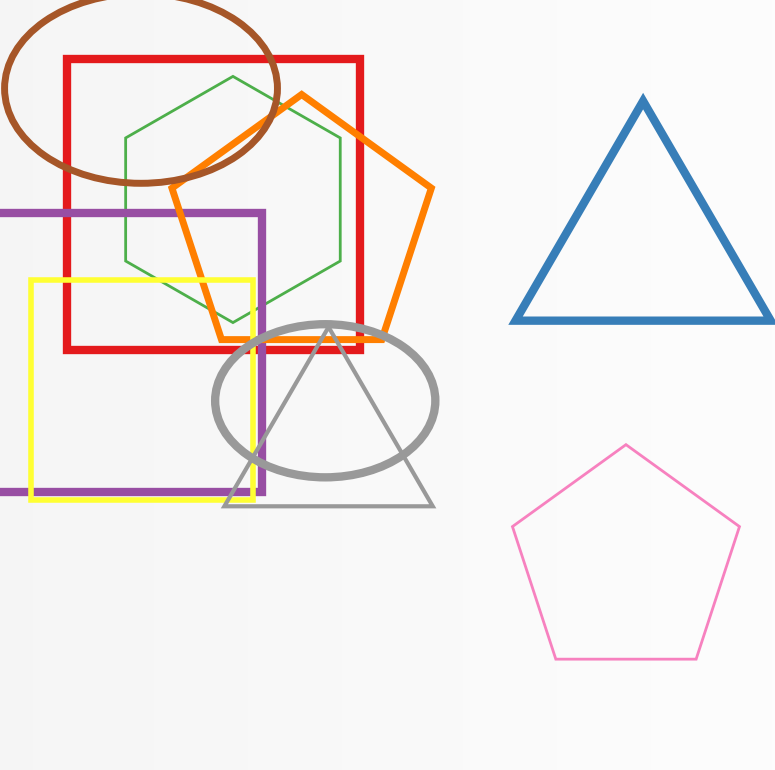[{"shape": "square", "thickness": 3, "radius": 0.95, "center": [0.276, 0.735]}, {"shape": "triangle", "thickness": 3, "radius": 0.95, "center": [0.83, 0.679]}, {"shape": "hexagon", "thickness": 1, "radius": 0.8, "center": [0.301, 0.741]}, {"shape": "square", "thickness": 3, "radius": 0.91, "center": [0.157, 0.542]}, {"shape": "pentagon", "thickness": 2.5, "radius": 0.88, "center": [0.389, 0.701]}, {"shape": "square", "thickness": 2, "radius": 0.72, "center": [0.183, 0.494]}, {"shape": "oval", "thickness": 2.5, "radius": 0.88, "center": [0.182, 0.885]}, {"shape": "pentagon", "thickness": 1, "radius": 0.77, "center": [0.808, 0.269]}, {"shape": "triangle", "thickness": 1.5, "radius": 0.78, "center": [0.424, 0.42]}, {"shape": "oval", "thickness": 3, "radius": 0.71, "center": [0.42, 0.48]}]